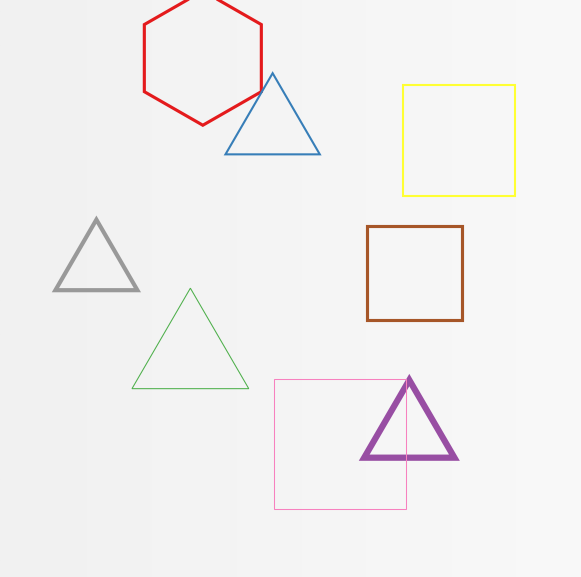[{"shape": "hexagon", "thickness": 1.5, "radius": 0.58, "center": [0.349, 0.899]}, {"shape": "triangle", "thickness": 1, "radius": 0.47, "center": [0.469, 0.779]}, {"shape": "triangle", "thickness": 0.5, "radius": 0.58, "center": [0.328, 0.384]}, {"shape": "triangle", "thickness": 3, "radius": 0.45, "center": [0.704, 0.251]}, {"shape": "square", "thickness": 1, "radius": 0.48, "center": [0.79, 0.755]}, {"shape": "square", "thickness": 1.5, "radius": 0.41, "center": [0.712, 0.526]}, {"shape": "square", "thickness": 0.5, "radius": 0.57, "center": [0.585, 0.23]}, {"shape": "triangle", "thickness": 2, "radius": 0.41, "center": [0.166, 0.537]}]